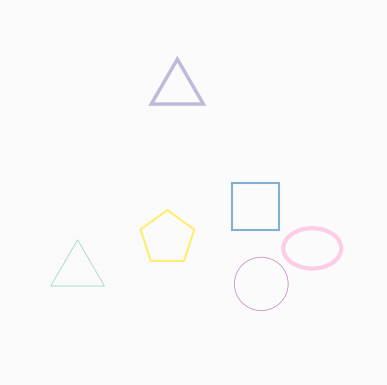[{"shape": "triangle", "thickness": 0.5, "radius": 0.4, "center": [0.2, 0.297]}, {"shape": "triangle", "thickness": 2.5, "radius": 0.39, "center": [0.458, 0.769]}, {"shape": "square", "thickness": 1.5, "radius": 0.3, "center": [0.659, 0.464]}, {"shape": "oval", "thickness": 3, "radius": 0.37, "center": [0.806, 0.355]}, {"shape": "circle", "thickness": 0.5, "radius": 0.35, "center": [0.674, 0.263]}, {"shape": "pentagon", "thickness": 1.5, "radius": 0.36, "center": [0.432, 0.381]}]